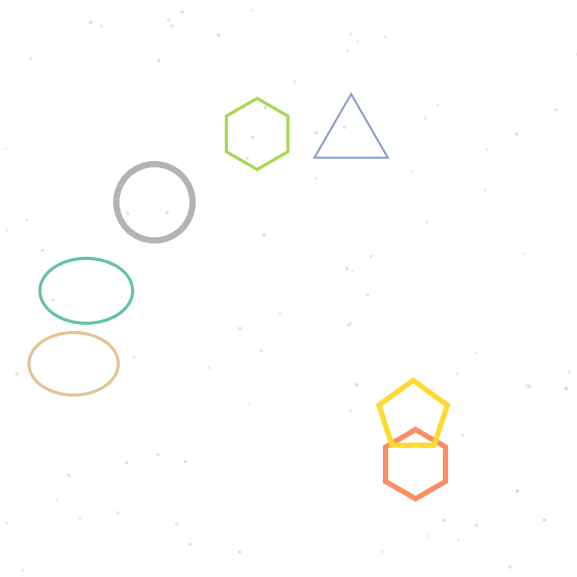[{"shape": "oval", "thickness": 1.5, "radius": 0.4, "center": [0.149, 0.496]}, {"shape": "hexagon", "thickness": 2.5, "radius": 0.3, "center": [0.72, 0.195]}, {"shape": "triangle", "thickness": 1, "radius": 0.37, "center": [0.608, 0.763]}, {"shape": "hexagon", "thickness": 1.5, "radius": 0.31, "center": [0.445, 0.767]}, {"shape": "pentagon", "thickness": 2.5, "radius": 0.31, "center": [0.715, 0.279]}, {"shape": "oval", "thickness": 1.5, "radius": 0.39, "center": [0.127, 0.369]}, {"shape": "circle", "thickness": 3, "radius": 0.33, "center": [0.267, 0.649]}]